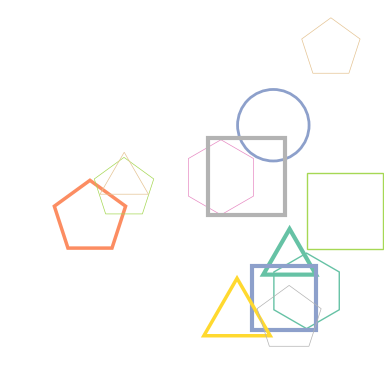[{"shape": "hexagon", "thickness": 1, "radius": 0.49, "center": [0.796, 0.245]}, {"shape": "triangle", "thickness": 3, "radius": 0.4, "center": [0.752, 0.326]}, {"shape": "pentagon", "thickness": 2.5, "radius": 0.49, "center": [0.234, 0.434]}, {"shape": "circle", "thickness": 2, "radius": 0.46, "center": [0.71, 0.675]}, {"shape": "square", "thickness": 3, "radius": 0.41, "center": [0.739, 0.226]}, {"shape": "hexagon", "thickness": 0.5, "radius": 0.49, "center": [0.574, 0.539]}, {"shape": "square", "thickness": 1, "radius": 0.49, "center": [0.896, 0.452]}, {"shape": "pentagon", "thickness": 0.5, "radius": 0.41, "center": [0.322, 0.51]}, {"shape": "triangle", "thickness": 2.5, "radius": 0.5, "center": [0.616, 0.178]}, {"shape": "triangle", "thickness": 0.5, "radius": 0.36, "center": [0.323, 0.532]}, {"shape": "pentagon", "thickness": 0.5, "radius": 0.4, "center": [0.859, 0.874]}, {"shape": "pentagon", "thickness": 0.5, "radius": 0.44, "center": [0.751, 0.171]}, {"shape": "square", "thickness": 3, "radius": 0.5, "center": [0.641, 0.542]}]